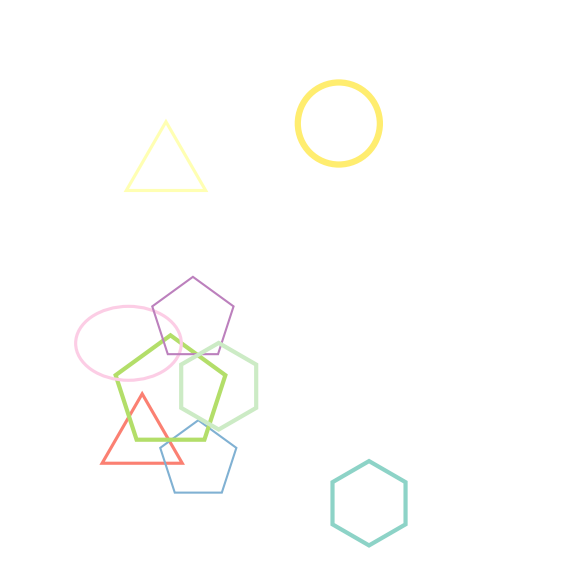[{"shape": "hexagon", "thickness": 2, "radius": 0.37, "center": [0.639, 0.128]}, {"shape": "triangle", "thickness": 1.5, "radius": 0.4, "center": [0.287, 0.709]}, {"shape": "triangle", "thickness": 1.5, "radius": 0.4, "center": [0.246, 0.237]}, {"shape": "pentagon", "thickness": 1, "radius": 0.35, "center": [0.343, 0.202]}, {"shape": "pentagon", "thickness": 2, "radius": 0.5, "center": [0.295, 0.319]}, {"shape": "oval", "thickness": 1.5, "radius": 0.46, "center": [0.222, 0.405]}, {"shape": "pentagon", "thickness": 1, "radius": 0.37, "center": [0.334, 0.446]}, {"shape": "hexagon", "thickness": 2, "radius": 0.37, "center": [0.379, 0.33]}, {"shape": "circle", "thickness": 3, "radius": 0.36, "center": [0.587, 0.785]}]